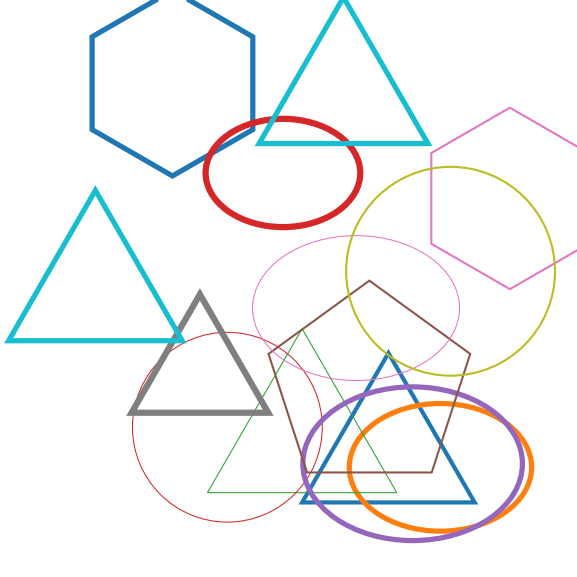[{"shape": "hexagon", "thickness": 2.5, "radius": 0.8, "center": [0.299, 0.855]}, {"shape": "triangle", "thickness": 2, "radius": 0.86, "center": [0.673, 0.215]}, {"shape": "oval", "thickness": 2.5, "radius": 0.79, "center": [0.763, 0.19]}, {"shape": "triangle", "thickness": 0.5, "radius": 0.95, "center": [0.523, 0.241]}, {"shape": "oval", "thickness": 3, "radius": 0.67, "center": [0.49, 0.7]}, {"shape": "circle", "thickness": 0.5, "radius": 0.82, "center": [0.394, 0.259]}, {"shape": "oval", "thickness": 2.5, "radius": 0.95, "center": [0.715, 0.196]}, {"shape": "pentagon", "thickness": 1, "radius": 0.92, "center": [0.64, 0.33]}, {"shape": "oval", "thickness": 0.5, "radius": 0.9, "center": [0.617, 0.466]}, {"shape": "hexagon", "thickness": 1, "radius": 0.79, "center": [0.883, 0.656]}, {"shape": "triangle", "thickness": 3, "radius": 0.68, "center": [0.346, 0.353]}, {"shape": "circle", "thickness": 1, "radius": 0.9, "center": [0.78, 0.529]}, {"shape": "triangle", "thickness": 2.5, "radius": 0.87, "center": [0.165, 0.496]}, {"shape": "triangle", "thickness": 2.5, "radius": 0.84, "center": [0.595, 0.835]}]